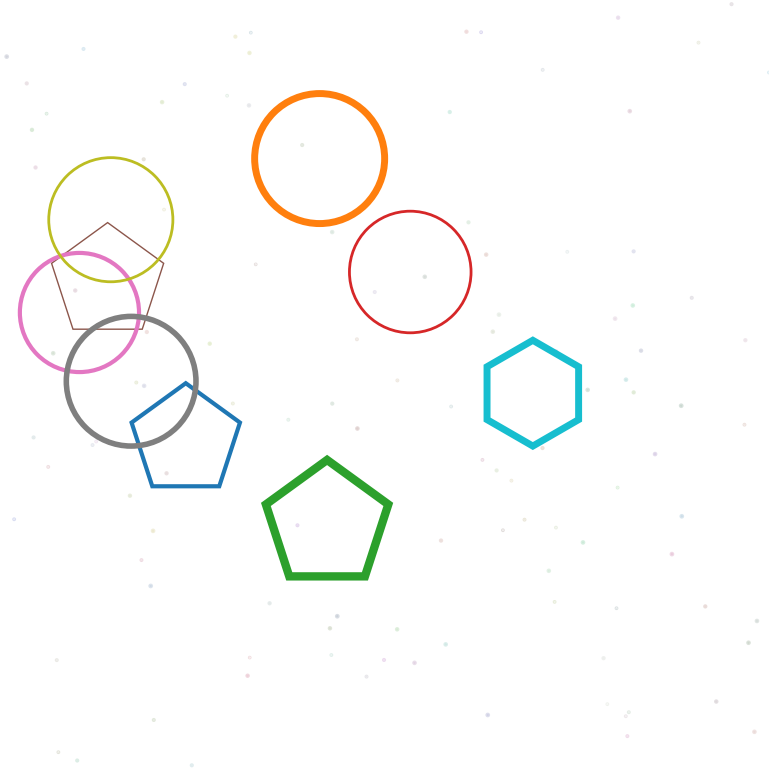[{"shape": "pentagon", "thickness": 1.5, "radius": 0.37, "center": [0.241, 0.428]}, {"shape": "circle", "thickness": 2.5, "radius": 0.42, "center": [0.415, 0.794]}, {"shape": "pentagon", "thickness": 3, "radius": 0.42, "center": [0.425, 0.319]}, {"shape": "circle", "thickness": 1, "radius": 0.39, "center": [0.533, 0.647]}, {"shape": "pentagon", "thickness": 0.5, "radius": 0.38, "center": [0.14, 0.634]}, {"shape": "circle", "thickness": 1.5, "radius": 0.39, "center": [0.103, 0.594]}, {"shape": "circle", "thickness": 2, "radius": 0.42, "center": [0.17, 0.505]}, {"shape": "circle", "thickness": 1, "radius": 0.4, "center": [0.144, 0.715]}, {"shape": "hexagon", "thickness": 2.5, "radius": 0.34, "center": [0.692, 0.489]}]